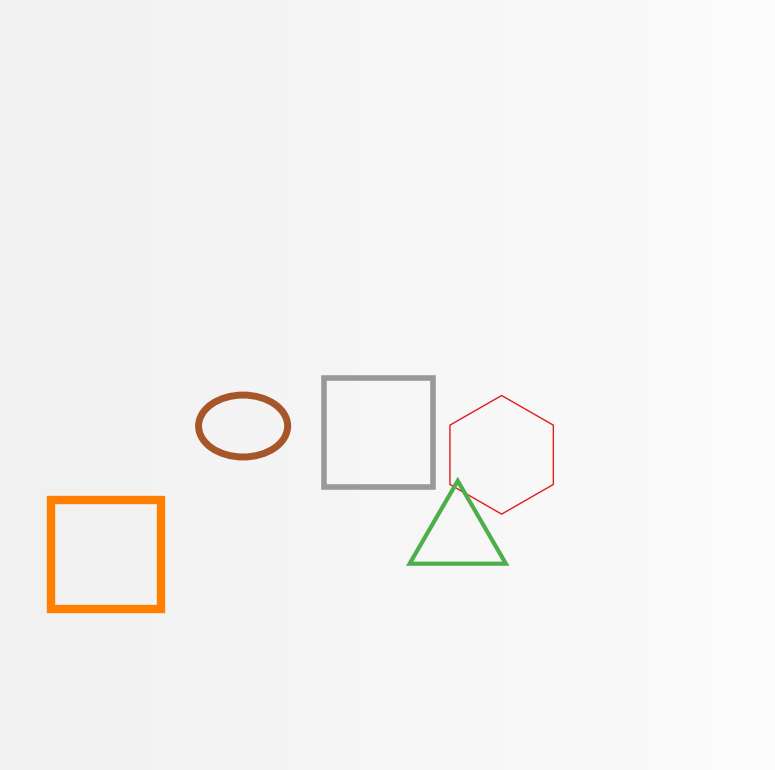[{"shape": "hexagon", "thickness": 0.5, "radius": 0.39, "center": [0.647, 0.409]}, {"shape": "triangle", "thickness": 1.5, "radius": 0.36, "center": [0.591, 0.304]}, {"shape": "square", "thickness": 3, "radius": 0.35, "center": [0.137, 0.28]}, {"shape": "oval", "thickness": 2.5, "radius": 0.29, "center": [0.314, 0.447]}, {"shape": "square", "thickness": 2, "radius": 0.35, "center": [0.488, 0.438]}]